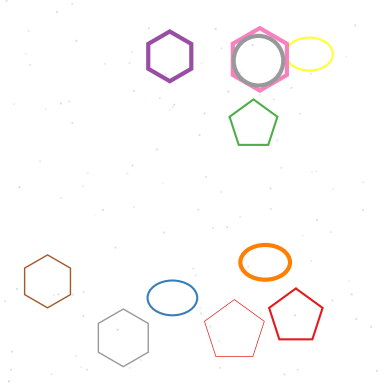[{"shape": "pentagon", "thickness": 1.5, "radius": 0.37, "center": [0.768, 0.178]}, {"shape": "pentagon", "thickness": 0.5, "radius": 0.41, "center": [0.609, 0.14]}, {"shape": "oval", "thickness": 1.5, "radius": 0.32, "center": [0.448, 0.226]}, {"shape": "pentagon", "thickness": 1.5, "radius": 0.33, "center": [0.658, 0.677]}, {"shape": "hexagon", "thickness": 3, "radius": 0.32, "center": [0.441, 0.854]}, {"shape": "oval", "thickness": 3, "radius": 0.32, "center": [0.689, 0.319]}, {"shape": "oval", "thickness": 1.5, "radius": 0.31, "center": [0.803, 0.86]}, {"shape": "hexagon", "thickness": 1, "radius": 0.34, "center": [0.123, 0.269]}, {"shape": "hexagon", "thickness": 3, "radius": 0.41, "center": [0.675, 0.846]}, {"shape": "hexagon", "thickness": 1, "radius": 0.37, "center": [0.32, 0.123]}, {"shape": "circle", "thickness": 3, "radius": 0.32, "center": [0.671, 0.842]}]